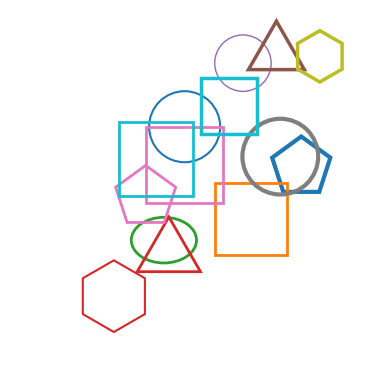[{"shape": "pentagon", "thickness": 3, "radius": 0.4, "center": [0.782, 0.566]}, {"shape": "circle", "thickness": 1.5, "radius": 0.46, "center": [0.48, 0.671]}, {"shape": "square", "thickness": 2, "radius": 0.47, "center": [0.652, 0.432]}, {"shape": "oval", "thickness": 2, "radius": 0.42, "center": [0.426, 0.376]}, {"shape": "hexagon", "thickness": 1.5, "radius": 0.47, "center": [0.296, 0.231]}, {"shape": "triangle", "thickness": 2, "radius": 0.47, "center": [0.439, 0.342]}, {"shape": "circle", "thickness": 1, "radius": 0.37, "center": [0.631, 0.836]}, {"shape": "triangle", "thickness": 2.5, "radius": 0.42, "center": [0.718, 0.861]}, {"shape": "square", "thickness": 2, "radius": 0.5, "center": [0.479, 0.572]}, {"shape": "pentagon", "thickness": 2, "radius": 0.41, "center": [0.378, 0.488]}, {"shape": "circle", "thickness": 3, "radius": 0.49, "center": [0.728, 0.593]}, {"shape": "hexagon", "thickness": 2.5, "radius": 0.33, "center": [0.831, 0.854]}, {"shape": "square", "thickness": 2.5, "radius": 0.37, "center": [0.595, 0.724]}, {"shape": "square", "thickness": 2, "radius": 0.48, "center": [0.405, 0.587]}]